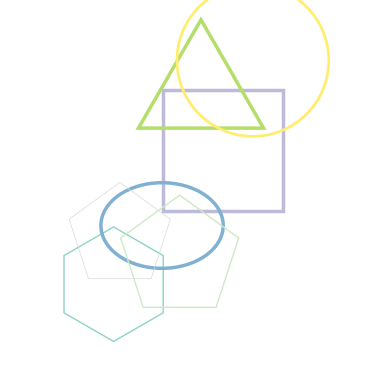[{"shape": "hexagon", "thickness": 1, "radius": 0.74, "center": [0.295, 0.262]}, {"shape": "square", "thickness": 2.5, "radius": 0.78, "center": [0.58, 0.609]}, {"shape": "oval", "thickness": 2.5, "radius": 0.79, "center": [0.421, 0.414]}, {"shape": "triangle", "thickness": 2.5, "radius": 0.94, "center": [0.522, 0.761]}, {"shape": "pentagon", "thickness": 0.5, "radius": 0.69, "center": [0.311, 0.388]}, {"shape": "pentagon", "thickness": 1, "radius": 0.81, "center": [0.467, 0.332]}, {"shape": "circle", "thickness": 2, "radius": 0.99, "center": [0.657, 0.843]}]